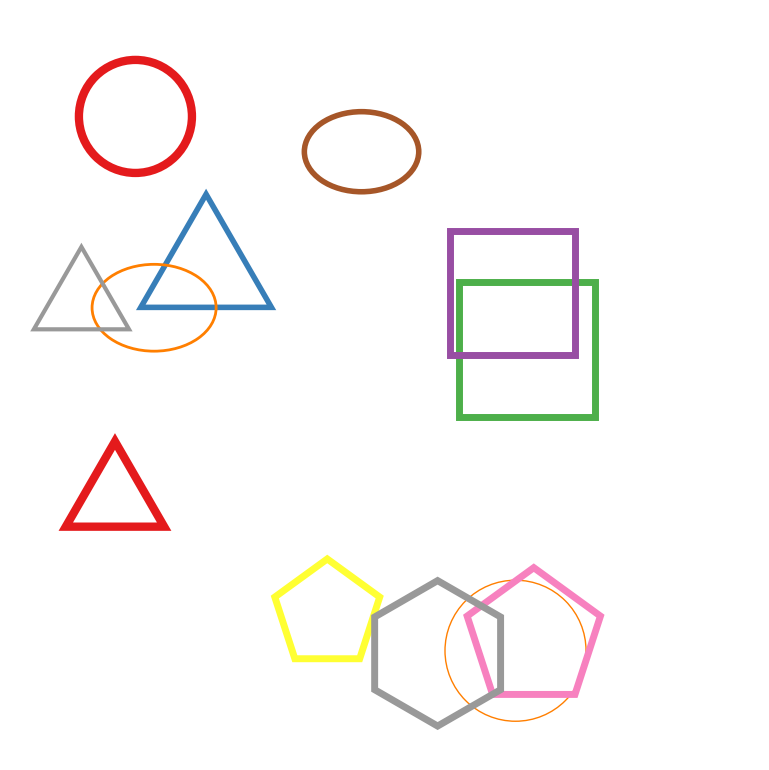[{"shape": "circle", "thickness": 3, "radius": 0.37, "center": [0.176, 0.849]}, {"shape": "triangle", "thickness": 3, "radius": 0.37, "center": [0.149, 0.353]}, {"shape": "triangle", "thickness": 2, "radius": 0.49, "center": [0.268, 0.65]}, {"shape": "square", "thickness": 2.5, "radius": 0.44, "center": [0.684, 0.546]}, {"shape": "square", "thickness": 2.5, "radius": 0.4, "center": [0.666, 0.62]}, {"shape": "oval", "thickness": 1, "radius": 0.4, "center": [0.2, 0.6]}, {"shape": "circle", "thickness": 0.5, "radius": 0.46, "center": [0.669, 0.155]}, {"shape": "pentagon", "thickness": 2.5, "radius": 0.36, "center": [0.425, 0.202]}, {"shape": "oval", "thickness": 2, "radius": 0.37, "center": [0.47, 0.803]}, {"shape": "pentagon", "thickness": 2.5, "radius": 0.45, "center": [0.693, 0.172]}, {"shape": "hexagon", "thickness": 2.5, "radius": 0.47, "center": [0.568, 0.152]}, {"shape": "triangle", "thickness": 1.5, "radius": 0.36, "center": [0.106, 0.608]}]